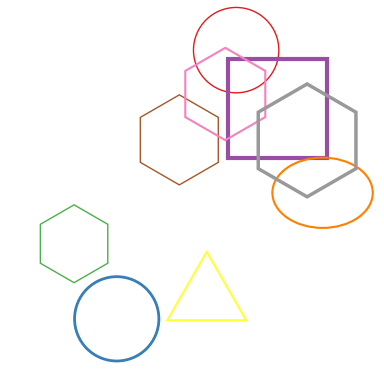[{"shape": "circle", "thickness": 1, "radius": 0.55, "center": [0.613, 0.87]}, {"shape": "circle", "thickness": 2, "radius": 0.55, "center": [0.303, 0.172]}, {"shape": "hexagon", "thickness": 1, "radius": 0.51, "center": [0.192, 0.367]}, {"shape": "square", "thickness": 3, "radius": 0.64, "center": [0.721, 0.718]}, {"shape": "oval", "thickness": 1.5, "radius": 0.65, "center": [0.838, 0.499]}, {"shape": "triangle", "thickness": 1.5, "radius": 0.59, "center": [0.537, 0.227]}, {"shape": "hexagon", "thickness": 1, "radius": 0.58, "center": [0.466, 0.637]}, {"shape": "hexagon", "thickness": 1.5, "radius": 0.6, "center": [0.585, 0.756]}, {"shape": "hexagon", "thickness": 2.5, "radius": 0.73, "center": [0.798, 0.635]}]